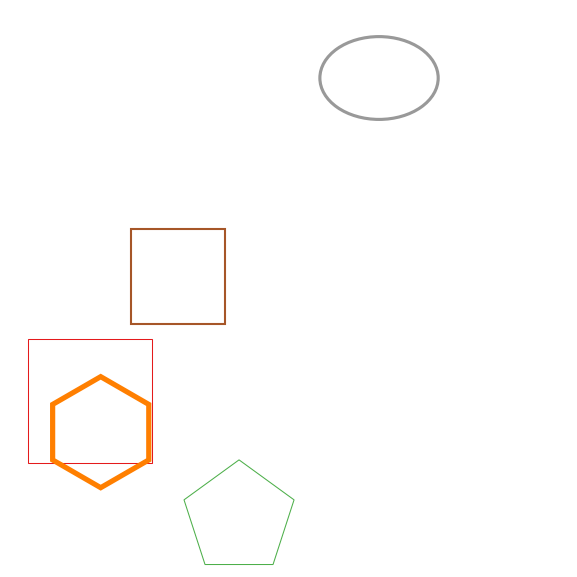[{"shape": "square", "thickness": 0.5, "radius": 0.54, "center": [0.156, 0.306]}, {"shape": "pentagon", "thickness": 0.5, "radius": 0.5, "center": [0.414, 0.103]}, {"shape": "hexagon", "thickness": 2.5, "radius": 0.48, "center": [0.174, 0.251]}, {"shape": "square", "thickness": 1, "radius": 0.41, "center": [0.308, 0.521]}, {"shape": "oval", "thickness": 1.5, "radius": 0.51, "center": [0.656, 0.864]}]